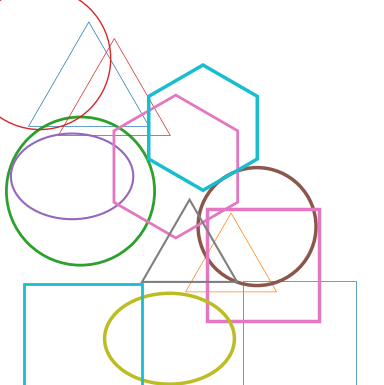[{"shape": "triangle", "thickness": 0.5, "radius": 0.9, "center": [0.231, 0.762]}, {"shape": "square", "thickness": 0.5, "radius": 0.73, "center": [0.777, 0.123]}, {"shape": "triangle", "thickness": 0.5, "radius": 0.68, "center": [0.6, 0.31]}, {"shape": "circle", "thickness": 2, "radius": 0.96, "center": [0.209, 0.504]}, {"shape": "triangle", "thickness": 0.5, "radius": 0.84, "center": [0.297, 0.732]}, {"shape": "circle", "thickness": 1, "radius": 0.92, "center": [0.104, 0.847]}, {"shape": "oval", "thickness": 1.5, "radius": 0.79, "center": [0.187, 0.542]}, {"shape": "circle", "thickness": 2.5, "radius": 0.77, "center": [0.668, 0.412]}, {"shape": "hexagon", "thickness": 2, "radius": 0.93, "center": [0.457, 0.567]}, {"shape": "square", "thickness": 2.5, "radius": 0.73, "center": [0.683, 0.312]}, {"shape": "triangle", "thickness": 1.5, "radius": 0.71, "center": [0.492, 0.339]}, {"shape": "oval", "thickness": 2.5, "radius": 0.84, "center": [0.44, 0.12]}, {"shape": "hexagon", "thickness": 2.5, "radius": 0.81, "center": [0.527, 0.668]}, {"shape": "square", "thickness": 2, "radius": 0.77, "center": [0.216, 0.108]}]